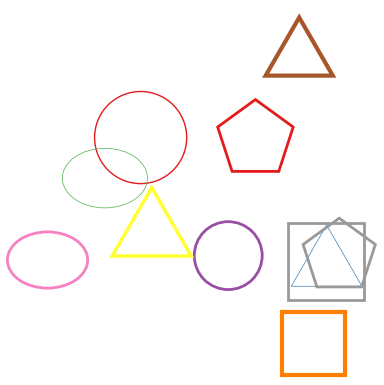[{"shape": "circle", "thickness": 1, "radius": 0.6, "center": [0.365, 0.643]}, {"shape": "pentagon", "thickness": 2, "radius": 0.52, "center": [0.663, 0.638]}, {"shape": "triangle", "thickness": 0.5, "radius": 0.53, "center": [0.848, 0.309]}, {"shape": "oval", "thickness": 0.5, "radius": 0.55, "center": [0.272, 0.537]}, {"shape": "circle", "thickness": 2, "radius": 0.44, "center": [0.593, 0.336]}, {"shape": "square", "thickness": 3, "radius": 0.41, "center": [0.814, 0.108]}, {"shape": "triangle", "thickness": 2.5, "radius": 0.59, "center": [0.394, 0.394]}, {"shape": "triangle", "thickness": 3, "radius": 0.5, "center": [0.777, 0.854]}, {"shape": "oval", "thickness": 2, "radius": 0.52, "center": [0.123, 0.325]}, {"shape": "pentagon", "thickness": 2, "radius": 0.49, "center": [0.881, 0.335]}, {"shape": "square", "thickness": 2, "radius": 0.5, "center": [0.847, 0.321]}]